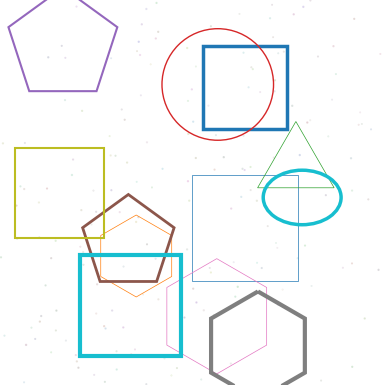[{"shape": "square", "thickness": 0.5, "radius": 0.69, "center": [0.636, 0.407]}, {"shape": "square", "thickness": 2.5, "radius": 0.54, "center": [0.636, 0.773]}, {"shape": "hexagon", "thickness": 0.5, "radius": 0.53, "center": [0.354, 0.335]}, {"shape": "triangle", "thickness": 0.5, "radius": 0.57, "center": [0.768, 0.57]}, {"shape": "circle", "thickness": 1, "radius": 0.72, "center": [0.566, 0.781]}, {"shape": "pentagon", "thickness": 1.5, "radius": 0.74, "center": [0.163, 0.883]}, {"shape": "pentagon", "thickness": 2, "radius": 0.62, "center": [0.333, 0.37]}, {"shape": "hexagon", "thickness": 0.5, "radius": 0.75, "center": [0.563, 0.178]}, {"shape": "hexagon", "thickness": 3, "radius": 0.7, "center": [0.67, 0.102]}, {"shape": "square", "thickness": 1.5, "radius": 0.58, "center": [0.155, 0.498]}, {"shape": "square", "thickness": 3, "radius": 0.65, "center": [0.339, 0.206]}, {"shape": "oval", "thickness": 2.5, "radius": 0.51, "center": [0.785, 0.487]}]